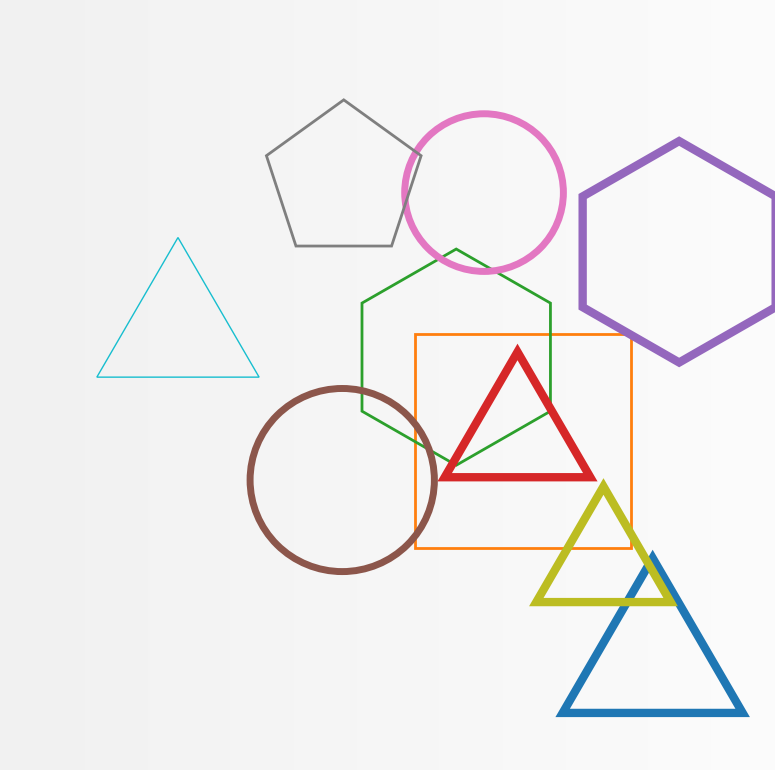[{"shape": "triangle", "thickness": 3, "radius": 0.67, "center": [0.842, 0.141]}, {"shape": "square", "thickness": 1, "radius": 0.7, "center": [0.675, 0.427]}, {"shape": "hexagon", "thickness": 1, "radius": 0.7, "center": [0.589, 0.536]}, {"shape": "triangle", "thickness": 3, "radius": 0.54, "center": [0.668, 0.434]}, {"shape": "hexagon", "thickness": 3, "radius": 0.72, "center": [0.876, 0.673]}, {"shape": "circle", "thickness": 2.5, "radius": 0.59, "center": [0.442, 0.377]}, {"shape": "circle", "thickness": 2.5, "radius": 0.51, "center": [0.625, 0.75]}, {"shape": "pentagon", "thickness": 1, "radius": 0.52, "center": [0.444, 0.765]}, {"shape": "triangle", "thickness": 3, "radius": 0.5, "center": [0.779, 0.268]}, {"shape": "triangle", "thickness": 0.5, "radius": 0.6, "center": [0.23, 0.571]}]